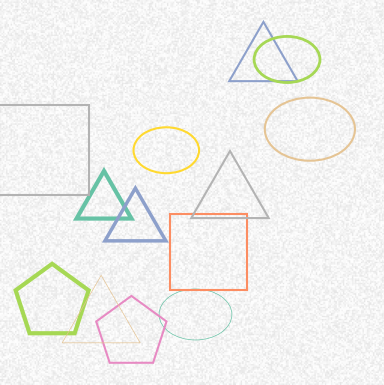[{"shape": "triangle", "thickness": 3, "radius": 0.41, "center": [0.27, 0.474]}, {"shape": "oval", "thickness": 0.5, "radius": 0.47, "center": [0.508, 0.183]}, {"shape": "square", "thickness": 1.5, "radius": 0.49, "center": [0.541, 0.346]}, {"shape": "triangle", "thickness": 1.5, "radius": 0.51, "center": [0.684, 0.841]}, {"shape": "triangle", "thickness": 2.5, "radius": 0.46, "center": [0.352, 0.42]}, {"shape": "pentagon", "thickness": 1.5, "radius": 0.48, "center": [0.341, 0.135]}, {"shape": "pentagon", "thickness": 3, "radius": 0.5, "center": [0.135, 0.215]}, {"shape": "oval", "thickness": 2, "radius": 0.43, "center": [0.746, 0.846]}, {"shape": "oval", "thickness": 1.5, "radius": 0.43, "center": [0.432, 0.61]}, {"shape": "triangle", "thickness": 0.5, "radius": 0.58, "center": [0.263, 0.168]}, {"shape": "oval", "thickness": 1.5, "radius": 0.59, "center": [0.805, 0.664]}, {"shape": "square", "thickness": 1.5, "radius": 0.58, "center": [0.115, 0.611]}, {"shape": "triangle", "thickness": 1.5, "radius": 0.58, "center": [0.597, 0.492]}]